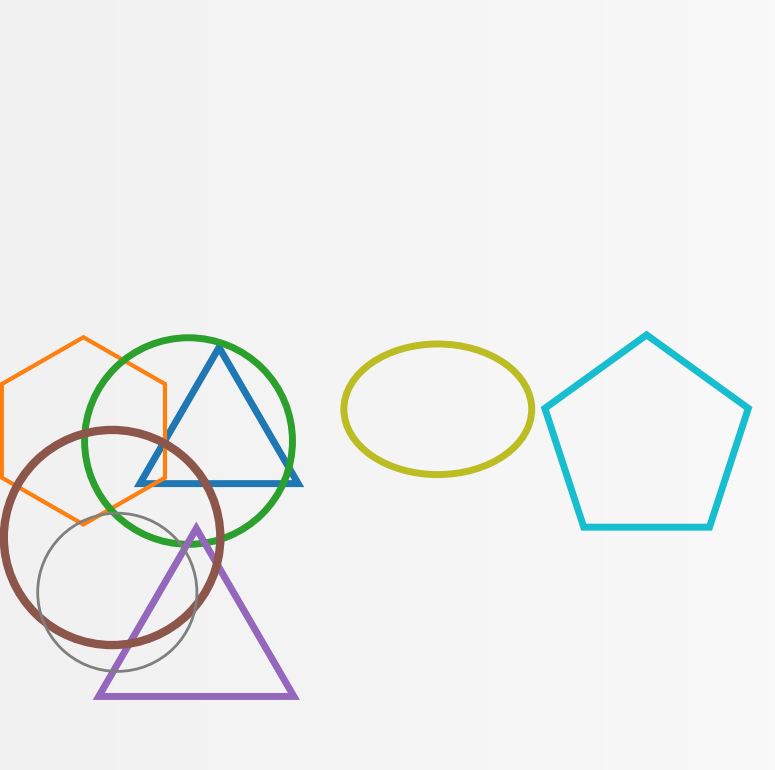[{"shape": "triangle", "thickness": 2.5, "radius": 0.59, "center": [0.283, 0.431]}, {"shape": "hexagon", "thickness": 1.5, "radius": 0.61, "center": [0.108, 0.44]}, {"shape": "circle", "thickness": 2.5, "radius": 0.67, "center": [0.243, 0.427]}, {"shape": "triangle", "thickness": 2.5, "radius": 0.73, "center": [0.253, 0.168]}, {"shape": "circle", "thickness": 3, "radius": 0.7, "center": [0.145, 0.302]}, {"shape": "circle", "thickness": 1, "radius": 0.51, "center": [0.151, 0.231]}, {"shape": "oval", "thickness": 2.5, "radius": 0.61, "center": [0.565, 0.468]}, {"shape": "pentagon", "thickness": 2.5, "radius": 0.69, "center": [0.834, 0.427]}]